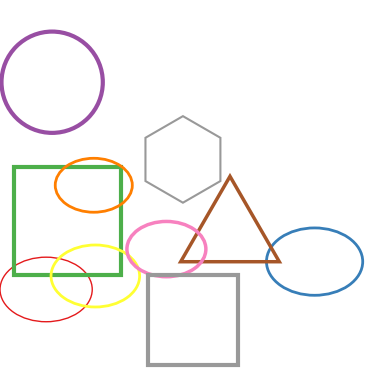[{"shape": "oval", "thickness": 1, "radius": 0.6, "center": [0.12, 0.248]}, {"shape": "oval", "thickness": 2, "radius": 0.62, "center": [0.817, 0.32]}, {"shape": "square", "thickness": 3, "radius": 0.7, "center": [0.176, 0.426]}, {"shape": "circle", "thickness": 3, "radius": 0.66, "center": [0.135, 0.786]}, {"shape": "oval", "thickness": 2, "radius": 0.5, "center": [0.244, 0.519]}, {"shape": "oval", "thickness": 2, "radius": 0.58, "center": [0.248, 0.283]}, {"shape": "triangle", "thickness": 2.5, "radius": 0.74, "center": [0.597, 0.394]}, {"shape": "oval", "thickness": 2.5, "radius": 0.51, "center": [0.432, 0.353]}, {"shape": "hexagon", "thickness": 1.5, "radius": 0.56, "center": [0.475, 0.586]}, {"shape": "square", "thickness": 3, "radius": 0.58, "center": [0.501, 0.17]}]